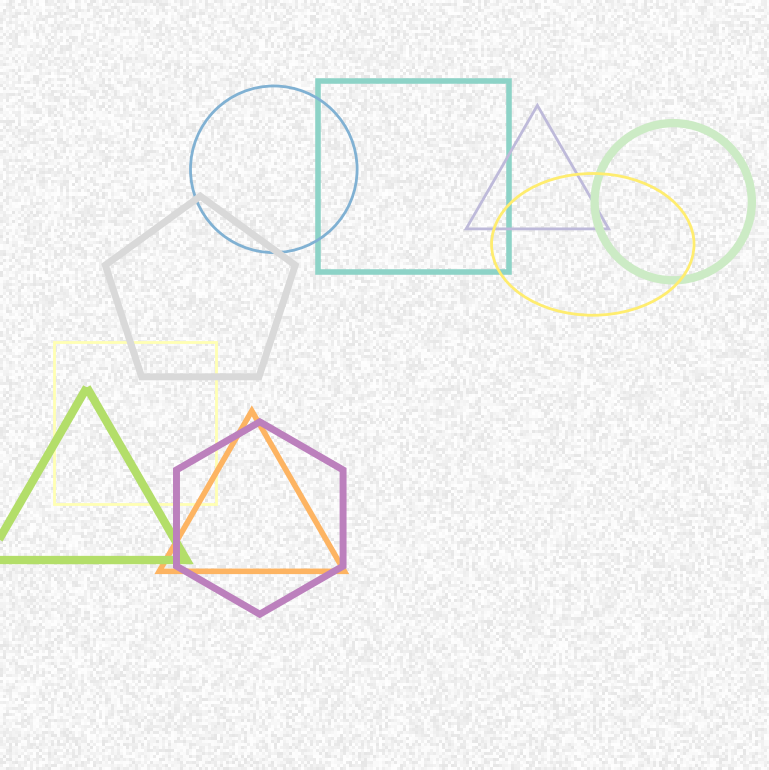[{"shape": "square", "thickness": 2, "radius": 0.62, "center": [0.537, 0.771]}, {"shape": "square", "thickness": 1, "radius": 0.52, "center": [0.175, 0.451]}, {"shape": "triangle", "thickness": 1, "radius": 0.53, "center": [0.698, 0.756]}, {"shape": "circle", "thickness": 1, "radius": 0.54, "center": [0.356, 0.78]}, {"shape": "triangle", "thickness": 2, "radius": 0.69, "center": [0.327, 0.327]}, {"shape": "triangle", "thickness": 3, "radius": 0.75, "center": [0.113, 0.347]}, {"shape": "pentagon", "thickness": 2.5, "radius": 0.65, "center": [0.26, 0.616]}, {"shape": "hexagon", "thickness": 2.5, "radius": 0.62, "center": [0.337, 0.327]}, {"shape": "circle", "thickness": 3, "radius": 0.51, "center": [0.874, 0.738]}, {"shape": "oval", "thickness": 1, "radius": 0.66, "center": [0.77, 0.683]}]